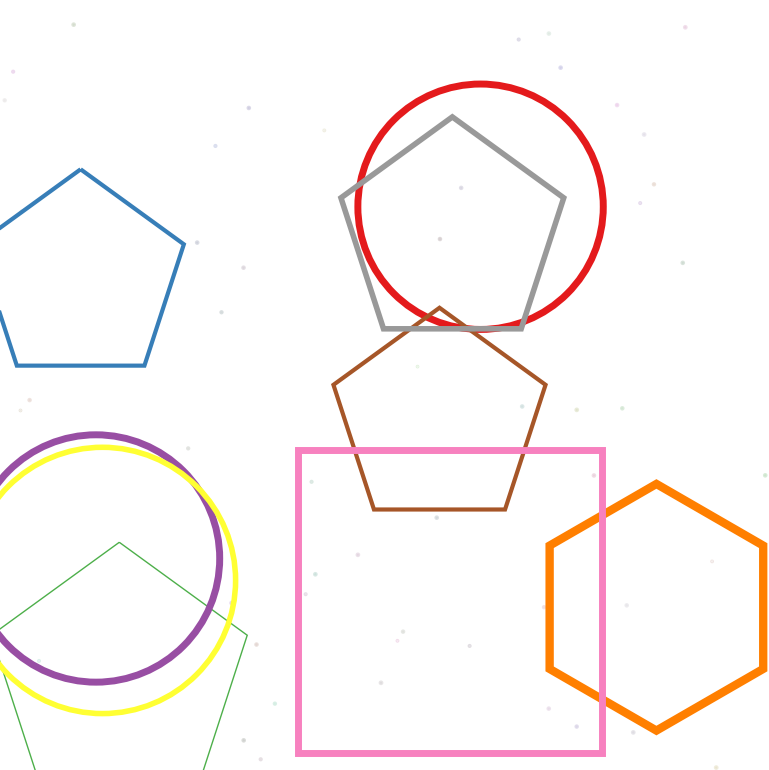[{"shape": "circle", "thickness": 2.5, "radius": 0.8, "center": [0.624, 0.732]}, {"shape": "pentagon", "thickness": 1.5, "radius": 0.7, "center": [0.105, 0.639]}, {"shape": "pentagon", "thickness": 0.5, "radius": 0.87, "center": [0.155, 0.121]}, {"shape": "circle", "thickness": 2.5, "radius": 0.8, "center": [0.125, 0.275]}, {"shape": "hexagon", "thickness": 3, "radius": 0.8, "center": [0.852, 0.211]}, {"shape": "circle", "thickness": 2, "radius": 0.86, "center": [0.133, 0.246]}, {"shape": "pentagon", "thickness": 1.5, "radius": 0.72, "center": [0.571, 0.455]}, {"shape": "square", "thickness": 2.5, "radius": 0.99, "center": [0.584, 0.219]}, {"shape": "pentagon", "thickness": 2, "radius": 0.76, "center": [0.587, 0.696]}]